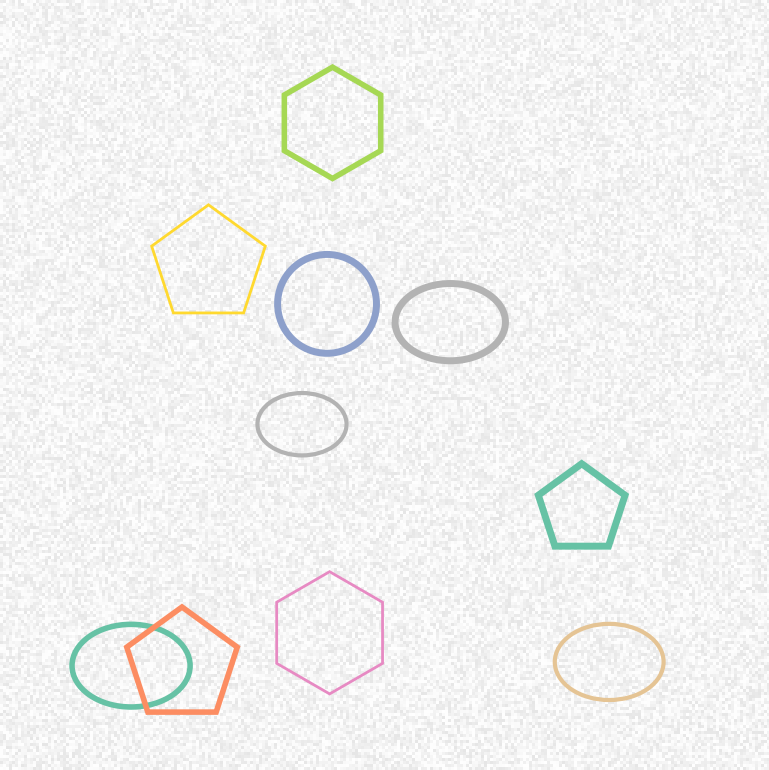[{"shape": "oval", "thickness": 2, "radius": 0.38, "center": [0.17, 0.135]}, {"shape": "pentagon", "thickness": 2.5, "radius": 0.3, "center": [0.755, 0.339]}, {"shape": "pentagon", "thickness": 2, "radius": 0.38, "center": [0.236, 0.136]}, {"shape": "circle", "thickness": 2.5, "radius": 0.32, "center": [0.425, 0.605]}, {"shape": "hexagon", "thickness": 1, "radius": 0.4, "center": [0.428, 0.178]}, {"shape": "hexagon", "thickness": 2, "radius": 0.36, "center": [0.432, 0.84]}, {"shape": "pentagon", "thickness": 1, "radius": 0.39, "center": [0.271, 0.656]}, {"shape": "oval", "thickness": 1.5, "radius": 0.35, "center": [0.791, 0.14]}, {"shape": "oval", "thickness": 2.5, "radius": 0.36, "center": [0.585, 0.582]}, {"shape": "oval", "thickness": 1.5, "radius": 0.29, "center": [0.392, 0.449]}]